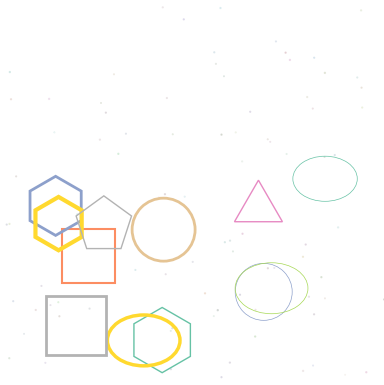[{"shape": "oval", "thickness": 0.5, "radius": 0.42, "center": [0.844, 0.536]}, {"shape": "hexagon", "thickness": 1, "radius": 0.42, "center": [0.421, 0.117]}, {"shape": "square", "thickness": 1.5, "radius": 0.35, "center": [0.23, 0.334]}, {"shape": "hexagon", "thickness": 2, "radius": 0.38, "center": [0.144, 0.465]}, {"shape": "circle", "thickness": 0.5, "radius": 0.37, "center": [0.685, 0.242]}, {"shape": "triangle", "thickness": 1, "radius": 0.36, "center": [0.671, 0.46]}, {"shape": "oval", "thickness": 0.5, "radius": 0.47, "center": [0.705, 0.251]}, {"shape": "oval", "thickness": 2.5, "radius": 0.47, "center": [0.373, 0.116]}, {"shape": "hexagon", "thickness": 3, "radius": 0.35, "center": [0.152, 0.419]}, {"shape": "circle", "thickness": 2, "radius": 0.41, "center": [0.425, 0.403]}, {"shape": "pentagon", "thickness": 1, "radius": 0.38, "center": [0.27, 0.416]}, {"shape": "square", "thickness": 2, "radius": 0.39, "center": [0.197, 0.154]}]